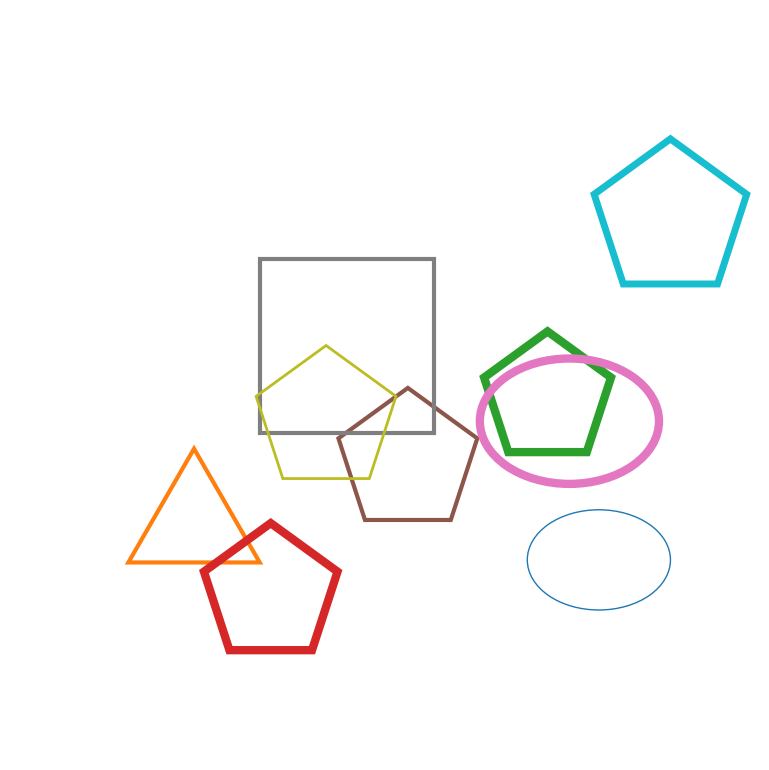[{"shape": "oval", "thickness": 0.5, "radius": 0.46, "center": [0.778, 0.273]}, {"shape": "triangle", "thickness": 1.5, "radius": 0.49, "center": [0.252, 0.319]}, {"shape": "pentagon", "thickness": 3, "radius": 0.43, "center": [0.711, 0.483]}, {"shape": "pentagon", "thickness": 3, "radius": 0.46, "center": [0.352, 0.229]}, {"shape": "pentagon", "thickness": 1.5, "radius": 0.47, "center": [0.53, 0.401]}, {"shape": "oval", "thickness": 3, "radius": 0.58, "center": [0.74, 0.453]}, {"shape": "square", "thickness": 1.5, "radius": 0.56, "center": [0.45, 0.55]}, {"shape": "pentagon", "thickness": 1, "radius": 0.48, "center": [0.423, 0.456]}, {"shape": "pentagon", "thickness": 2.5, "radius": 0.52, "center": [0.871, 0.715]}]